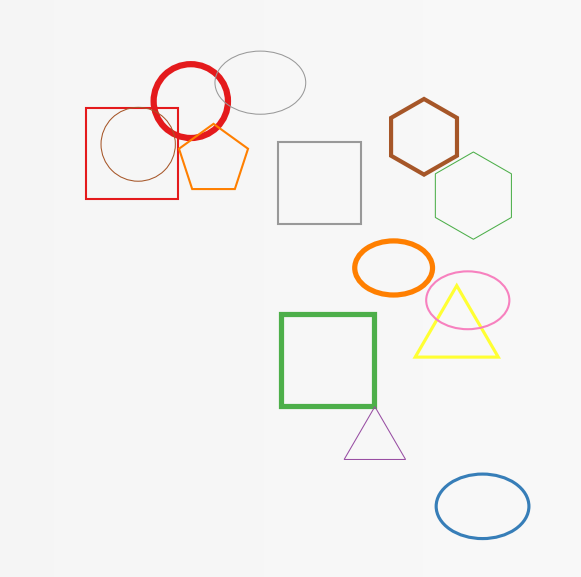[{"shape": "circle", "thickness": 3, "radius": 0.32, "center": [0.328, 0.824]}, {"shape": "square", "thickness": 1, "radius": 0.39, "center": [0.227, 0.733]}, {"shape": "oval", "thickness": 1.5, "radius": 0.4, "center": [0.83, 0.122]}, {"shape": "hexagon", "thickness": 0.5, "radius": 0.38, "center": [0.814, 0.66]}, {"shape": "square", "thickness": 2.5, "radius": 0.4, "center": [0.563, 0.376]}, {"shape": "triangle", "thickness": 0.5, "radius": 0.31, "center": [0.645, 0.234]}, {"shape": "pentagon", "thickness": 1, "radius": 0.31, "center": [0.367, 0.722]}, {"shape": "oval", "thickness": 2.5, "radius": 0.33, "center": [0.677, 0.535]}, {"shape": "triangle", "thickness": 1.5, "radius": 0.41, "center": [0.786, 0.422]}, {"shape": "circle", "thickness": 0.5, "radius": 0.32, "center": [0.238, 0.749]}, {"shape": "hexagon", "thickness": 2, "radius": 0.33, "center": [0.73, 0.762]}, {"shape": "oval", "thickness": 1, "radius": 0.36, "center": [0.805, 0.479]}, {"shape": "oval", "thickness": 0.5, "radius": 0.39, "center": [0.448, 0.856]}, {"shape": "square", "thickness": 1, "radius": 0.35, "center": [0.55, 0.682]}]